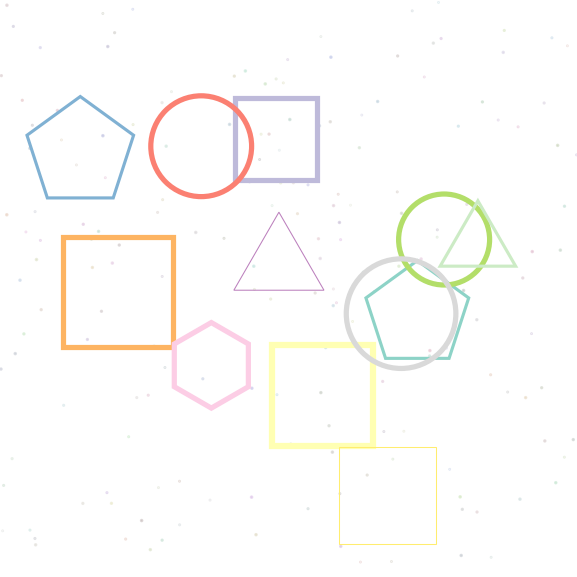[{"shape": "pentagon", "thickness": 1.5, "radius": 0.47, "center": [0.723, 0.454]}, {"shape": "square", "thickness": 3, "radius": 0.44, "center": [0.559, 0.314]}, {"shape": "square", "thickness": 2.5, "radius": 0.36, "center": [0.477, 0.759]}, {"shape": "circle", "thickness": 2.5, "radius": 0.44, "center": [0.348, 0.746]}, {"shape": "pentagon", "thickness": 1.5, "radius": 0.49, "center": [0.139, 0.735]}, {"shape": "square", "thickness": 2.5, "radius": 0.47, "center": [0.204, 0.494]}, {"shape": "circle", "thickness": 2.5, "radius": 0.39, "center": [0.769, 0.584]}, {"shape": "hexagon", "thickness": 2.5, "radius": 0.37, "center": [0.366, 0.367]}, {"shape": "circle", "thickness": 2.5, "radius": 0.47, "center": [0.694, 0.456]}, {"shape": "triangle", "thickness": 0.5, "radius": 0.45, "center": [0.483, 0.542]}, {"shape": "triangle", "thickness": 1.5, "radius": 0.38, "center": [0.828, 0.576]}, {"shape": "square", "thickness": 0.5, "radius": 0.42, "center": [0.671, 0.142]}]